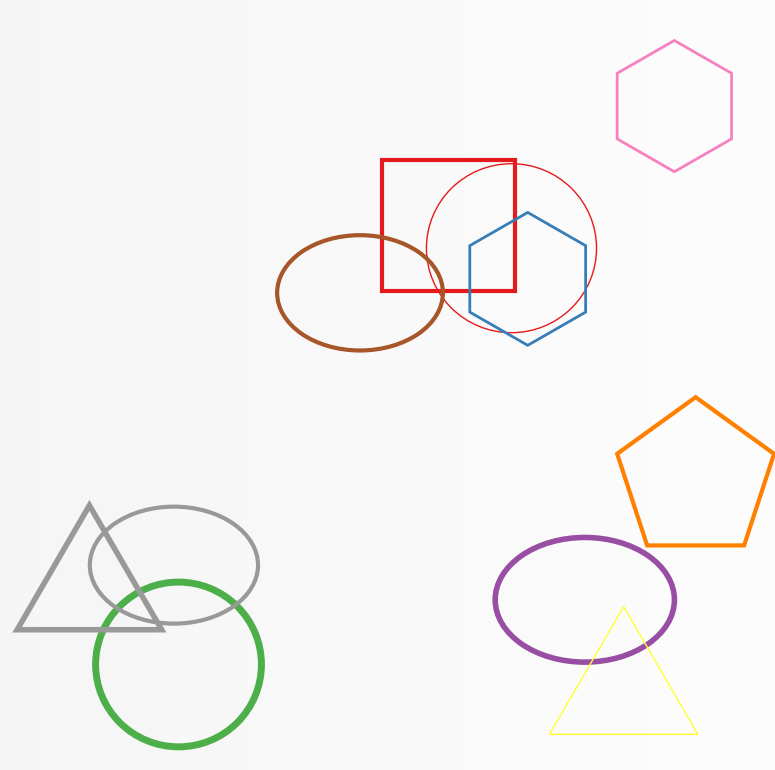[{"shape": "circle", "thickness": 0.5, "radius": 0.55, "center": [0.66, 0.678]}, {"shape": "square", "thickness": 1.5, "radius": 0.43, "center": [0.579, 0.707]}, {"shape": "hexagon", "thickness": 1, "radius": 0.43, "center": [0.681, 0.638]}, {"shape": "circle", "thickness": 2.5, "radius": 0.53, "center": [0.23, 0.137]}, {"shape": "oval", "thickness": 2, "radius": 0.58, "center": [0.755, 0.221]}, {"shape": "pentagon", "thickness": 1.5, "radius": 0.53, "center": [0.898, 0.378]}, {"shape": "triangle", "thickness": 0.5, "radius": 0.55, "center": [0.805, 0.102]}, {"shape": "oval", "thickness": 1.5, "radius": 0.53, "center": [0.465, 0.62]}, {"shape": "hexagon", "thickness": 1, "radius": 0.43, "center": [0.87, 0.862]}, {"shape": "oval", "thickness": 1.5, "radius": 0.54, "center": [0.224, 0.266]}, {"shape": "triangle", "thickness": 2, "radius": 0.54, "center": [0.115, 0.236]}]